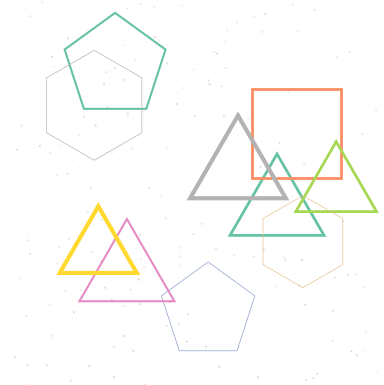[{"shape": "triangle", "thickness": 2, "radius": 0.7, "center": [0.72, 0.459]}, {"shape": "pentagon", "thickness": 1.5, "radius": 0.69, "center": [0.299, 0.829]}, {"shape": "square", "thickness": 2, "radius": 0.58, "center": [0.77, 0.653]}, {"shape": "pentagon", "thickness": 0.5, "radius": 0.64, "center": [0.541, 0.192]}, {"shape": "triangle", "thickness": 1.5, "radius": 0.71, "center": [0.33, 0.289]}, {"shape": "triangle", "thickness": 2, "radius": 0.61, "center": [0.873, 0.511]}, {"shape": "triangle", "thickness": 3, "radius": 0.58, "center": [0.255, 0.349]}, {"shape": "hexagon", "thickness": 0.5, "radius": 0.6, "center": [0.787, 0.372]}, {"shape": "triangle", "thickness": 3, "radius": 0.72, "center": [0.618, 0.557]}, {"shape": "hexagon", "thickness": 0.5, "radius": 0.71, "center": [0.245, 0.727]}]